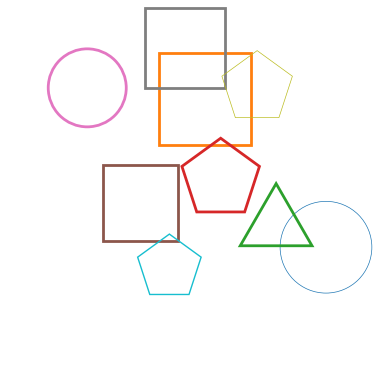[{"shape": "circle", "thickness": 0.5, "radius": 0.6, "center": [0.847, 0.358]}, {"shape": "square", "thickness": 2, "radius": 0.6, "center": [0.532, 0.743]}, {"shape": "triangle", "thickness": 2, "radius": 0.54, "center": [0.717, 0.415]}, {"shape": "pentagon", "thickness": 2, "radius": 0.53, "center": [0.573, 0.535]}, {"shape": "square", "thickness": 2, "radius": 0.49, "center": [0.364, 0.473]}, {"shape": "circle", "thickness": 2, "radius": 0.51, "center": [0.227, 0.772]}, {"shape": "square", "thickness": 2, "radius": 0.52, "center": [0.481, 0.875]}, {"shape": "pentagon", "thickness": 0.5, "radius": 0.48, "center": [0.668, 0.772]}, {"shape": "pentagon", "thickness": 1, "radius": 0.43, "center": [0.44, 0.305]}]